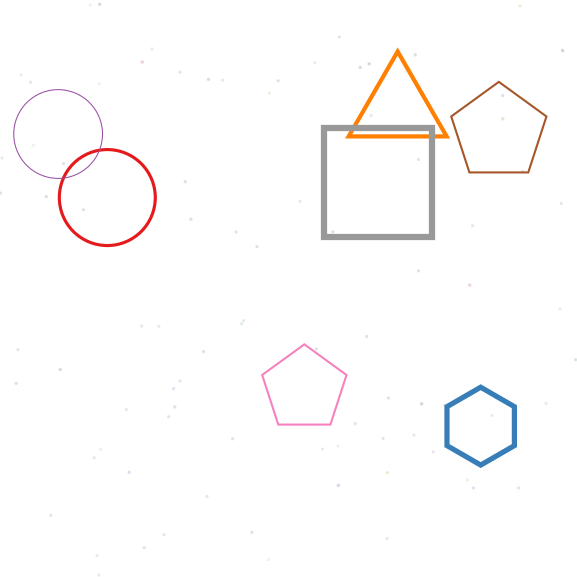[{"shape": "circle", "thickness": 1.5, "radius": 0.42, "center": [0.186, 0.657]}, {"shape": "hexagon", "thickness": 2.5, "radius": 0.34, "center": [0.832, 0.261]}, {"shape": "circle", "thickness": 0.5, "radius": 0.38, "center": [0.101, 0.767]}, {"shape": "triangle", "thickness": 2, "radius": 0.49, "center": [0.689, 0.812]}, {"shape": "pentagon", "thickness": 1, "radius": 0.43, "center": [0.864, 0.771]}, {"shape": "pentagon", "thickness": 1, "radius": 0.38, "center": [0.527, 0.326]}, {"shape": "square", "thickness": 3, "radius": 0.47, "center": [0.655, 0.683]}]